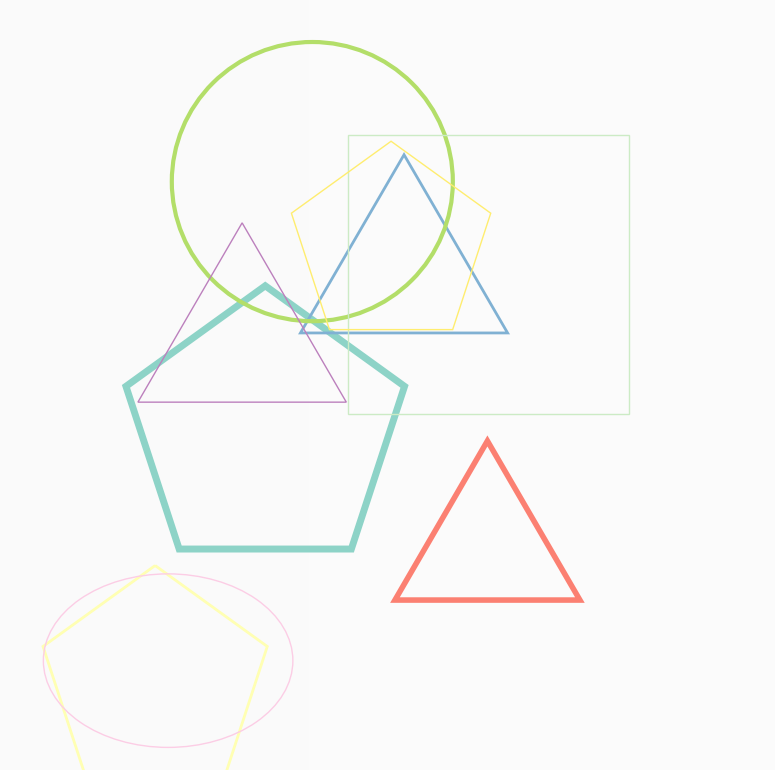[{"shape": "pentagon", "thickness": 2.5, "radius": 0.94, "center": [0.342, 0.44]}, {"shape": "pentagon", "thickness": 1, "radius": 0.76, "center": [0.2, 0.113]}, {"shape": "triangle", "thickness": 2, "radius": 0.69, "center": [0.629, 0.29]}, {"shape": "triangle", "thickness": 1, "radius": 0.77, "center": [0.521, 0.645]}, {"shape": "circle", "thickness": 1.5, "radius": 0.91, "center": [0.403, 0.764]}, {"shape": "oval", "thickness": 0.5, "radius": 0.8, "center": [0.217, 0.142]}, {"shape": "triangle", "thickness": 0.5, "radius": 0.78, "center": [0.312, 0.555]}, {"shape": "square", "thickness": 0.5, "radius": 0.91, "center": [0.631, 0.644]}, {"shape": "pentagon", "thickness": 0.5, "radius": 0.68, "center": [0.505, 0.681]}]